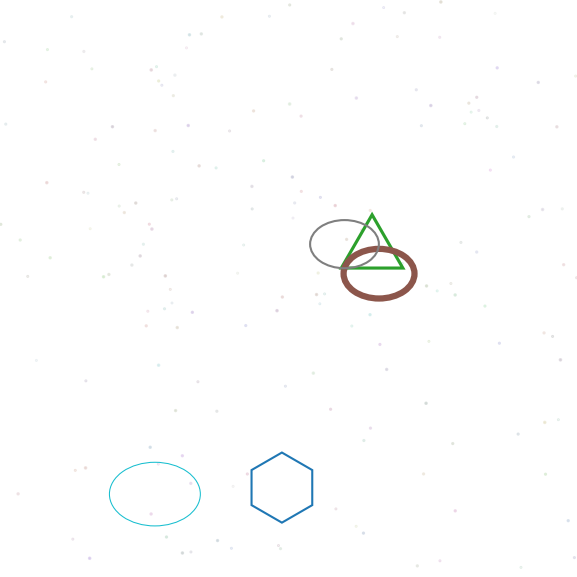[{"shape": "hexagon", "thickness": 1, "radius": 0.3, "center": [0.488, 0.155]}, {"shape": "triangle", "thickness": 1.5, "radius": 0.31, "center": [0.644, 0.566]}, {"shape": "oval", "thickness": 3, "radius": 0.31, "center": [0.656, 0.525]}, {"shape": "oval", "thickness": 1, "radius": 0.3, "center": [0.597, 0.576]}, {"shape": "oval", "thickness": 0.5, "radius": 0.39, "center": [0.268, 0.144]}]